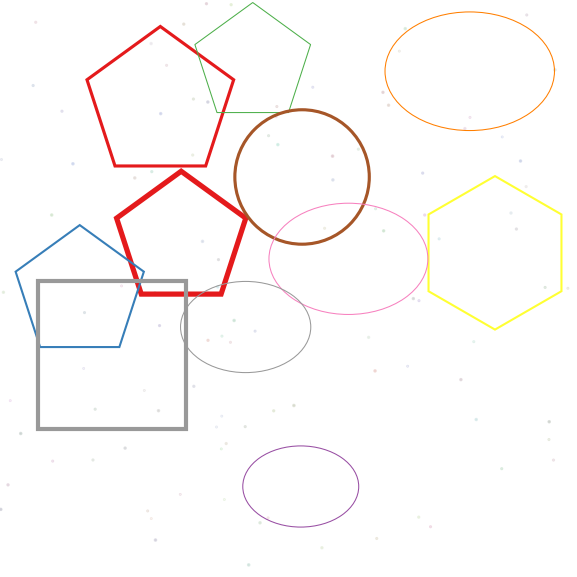[{"shape": "pentagon", "thickness": 1.5, "radius": 0.67, "center": [0.278, 0.82]}, {"shape": "pentagon", "thickness": 2.5, "radius": 0.59, "center": [0.314, 0.585]}, {"shape": "pentagon", "thickness": 1, "radius": 0.58, "center": [0.138, 0.493]}, {"shape": "pentagon", "thickness": 0.5, "radius": 0.53, "center": [0.438, 0.889]}, {"shape": "oval", "thickness": 0.5, "radius": 0.5, "center": [0.521, 0.157]}, {"shape": "oval", "thickness": 0.5, "radius": 0.73, "center": [0.813, 0.876]}, {"shape": "hexagon", "thickness": 1, "radius": 0.66, "center": [0.857, 0.561]}, {"shape": "circle", "thickness": 1.5, "radius": 0.58, "center": [0.523, 0.693]}, {"shape": "oval", "thickness": 0.5, "radius": 0.69, "center": [0.603, 0.551]}, {"shape": "square", "thickness": 2, "radius": 0.64, "center": [0.194, 0.384]}, {"shape": "oval", "thickness": 0.5, "radius": 0.56, "center": [0.425, 0.433]}]